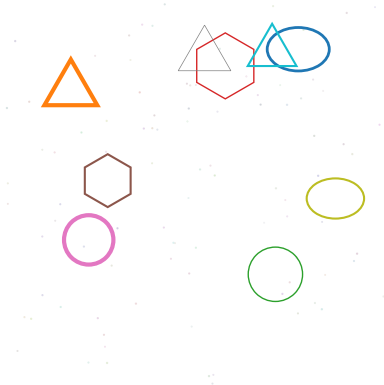[{"shape": "oval", "thickness": 2, "radius": 0.4, "center": [0.775, 0.872]}, {"shape": "triangle", "thickness": 3, "radius": 0.4, "center": [0.184, 0.766]}, {"shape": "circle", "thickness": 1, "radius": 0.35, "center": [0.715, 0.288]}, {"shape": "hexagon", "thickness": 1, "radius": 0.43, "center": [0.585, 0.829]}, {"shape": "hexagon", "thickness": 1.5, "radius": 0.34, "center": [0.28, 0.531]}, {"shape": "circle", "thickness": 3, "radius": 0.32, "center": [0.23, 0.377]}, {"shape": "triangle", "thickness": 0.5, "radius": 0.4, "center": [0.531, 0.856]}, {"shape": "oval", "thickness": 1.5, "radius": 0.37, "center": [0.871, 0.484]}, {"shape": "triangle", "thickness": 1.5, "radius": 0.37, "center": [0.707, 0.865]}]